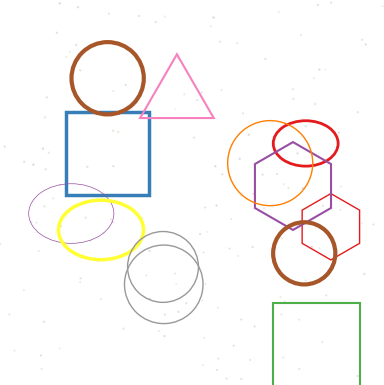[{"shape": "hexagon", "thickness": 1, "radius": 0.43, "center": [0.859, 0.411]}, {"shape": "oval", "thickness": 2, "radius": 0.42, "center": [0.794, 0.627]}, {"shape": "square", "thickness": 2.5, "radius": 0.54, "center": [0.279, 0.601]}, {"shape": "square", "thickness": 1.5, "radius": 0.56, "center": [0.822, 0.101]}, {"shape": "oval", "thickness": 0.5, "radius": 0.55, "center": [0.185, 0.445]}, {"shape": "hexagon", "thickness": 1.5, "radius": 0.57, "center": [0.761, 0.517]}, {"shape": "circle", "thickness": 1, "radius": 0.55, "center": [0.702, 0.576]}, {"shape": "oval", "thickness": 2.5, "radius": 0.55, "center": [0.262, 0.403]}, {"shape": "circle", "thickness": 3, "radius": 0.4, "center": [0.79, 0.342]}, {"shape": "circle", "thickness": 3, "radius": 0.47, "center": [0.28, 0.797]}, {"shape": "triangle", "thickness": 1.5, "radius": 0.55, "center": [0.46, 0.749]}, {"shape": "circle", "thickness": 1, "radius": 0.46, "center": [0.423, 0.307]}, {"shape": "circle", "thickness": 1, "radius": 0.51, "center": [0.425, 0.261]}]